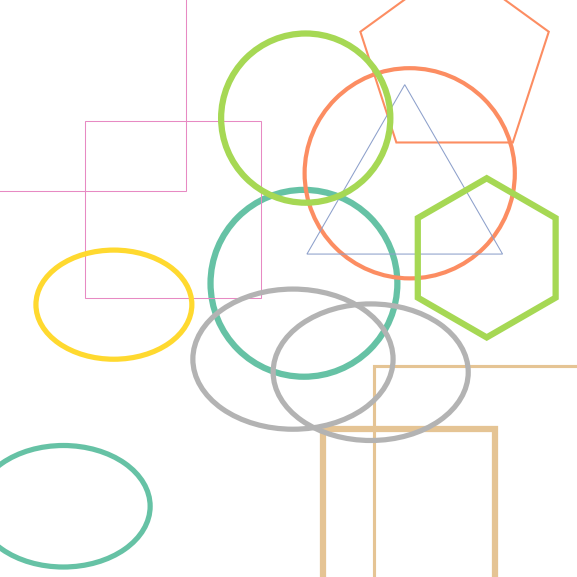[{"shape": "circle", "thickness": 3, "radius": 0.81, "center": [0.526, 0.509]}, {"shape": "oval", "thickness": 2.5, "radius": 0.75, "center": [0.11, 0.123]}, {"shape": "circle", "thickness": 2, "radius": 0.91, "center": [0.709, 0.699]}, {"shape": "pentagon", "thickness": 1, "radius": 0.86, "center": [0.787, 0.891]}, {"shape": "triangle", "thickness": 0.5, "radius": 0.98, "center": [0.701, 0.657]}, {"shape": "square", "thickness": 0.5, "radius": 1.0, "center": [0.123, 0.868]}, {"shape": "square", "thickness": 0.5, "radius": 0.76, "center": [0.3, 0.636]}, {"shape": "circle", "thickness": 3, "radius": 0.73, "center": [0.529, 0.795]}, {"shape": "hexagon", "thickness": 3, "radius": 0.69, "center": [0.843, 0.553]}, {"shape": "oval", "thickness": 2.5, "radius": 0.67, "center": [0.197, 0.472]}, {"shape": "square", "thickness": 3, "radius": 0.75, "center": [0.709, 0.107]}, {"shape": "square", "thickness": 1.5, "radius": 0.97, "center": [0.841, 0.17]}, {"shape": "oval", "thickness": 2.5, "radius": 0.87, "center": [0.507, 0.377]}, {"shape": "oval", "thickness": 2.5, "radius": 0.84, "center": [0.642, 0.355]}]